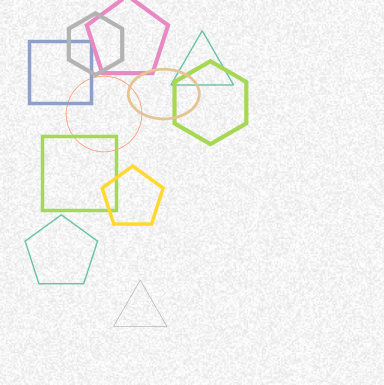[{"shape": "pentagon", "thickness": 1, "radius": 0.49, "center": [0.159, 0.343]}, {"shape": "triangle", "thickness": 1, "radius": 0.47, "center": [0.525, 0.826]}, {"shape": "circle", "thickness": 0.5, "radius": 0.49, "center": [0.27, 0.704]}, {"shape": "square", "thickness": 2.5, "radius": 0.4, "center": [0.157, 0.812]}, {"shape": "pentagon", "thickness": 3, "radius": 0.56, "center": [0.331, 0.9]}, {"shape": "hexagon", "thickness": 3, "radius": 0.54, "center": [0.547, 0.733]}, {"shape": "square", "thickness": 2.5, "radius": 0.48, "center": [0.204, 0.551]}, {"shape": "pentagon", "thickness": 2.5, "radius": 0.42, "center": [0.345, 0.485]}, {"shape": "oval", "thickness": 2, "radius": 0.46, "center": [0.426, 0.756]}, {"shape": "hexagon", "thickness": 3, "radius": 0.4, "center": [0.248, 0.885]}, {"shape": "triangle", "thickness": 0.5, "radius": 0.4, "center": [0.364, 0.192]}]